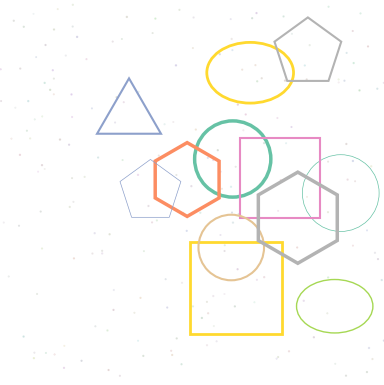[{"shape": "circle", "thickness": 2.5, "radius": 0.49, "center": [0.604, 0.587]}, {"shape": "circle", "thickness": 0.5, "radius": 0.5, "center": [0.885, 0.498]}, {"shape": "hexagon", "thickness": 2.5, "radius": 0.48, "center": [0.486, 0.534]}, {"shape": "pentagon", "thickness": 0.5, "radius": 0.42, "center": [0.391, 0.503]}, {"shape": "triangle", "thickness": 1.5, "radius": 0.48, "center": [0.335, 0.701]}, {"shape": "square", "thickness": 1.5, "radius": 0.52, "center": [0.727, 0.538]}, {"shape": "oval", "thickness": 1, "radius": 0.5, "center": [0.869, 0.205]}, {"shape": "oval", "thickness": 2, "radius": 0.56, "center": [0.65, 0.811]}, {"shape": "square", "thickness": 2, "radius": 0.59, "center": [0.613, 0.252]}, {"shape": "circle", "thickness": 1.5, "radius": 0.43, "center": [0.601, 0.357]}, {"shape": "hexagon", "thickness": 2.5, "radius": 0.59, "center": [0.774, 0.435]}, {"shape": "pentagon", "thickness": 1.5, "radius": 0.46, "center": [0.8, 0.864]}]